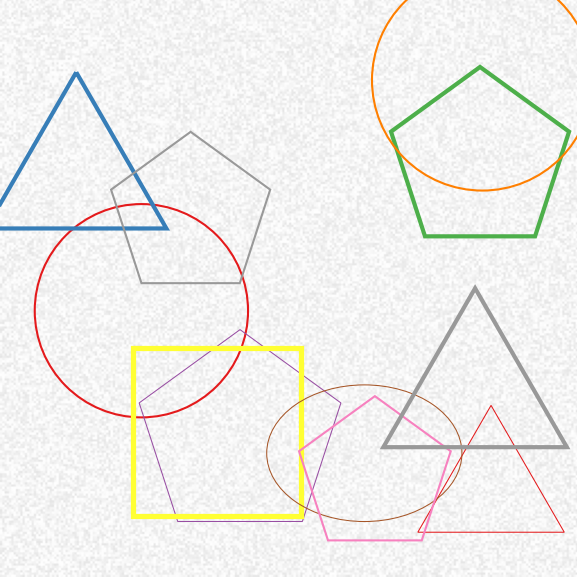[{"shape": "triangle", "thickness": 0.5, "radius": 0.73, "center": [0.85, 0.151]}, {"shape": "circle", "thickness": 1, "radius": 0.92, "center": [0.245, 0.461]}, {"shape": "triangle", "thickness": 2, "radius": 0.9, "center": [0.132, 0.694]}, {"shape": "pentagon", "thickness": 2, "radius": 0.81, "center": [0.831, 0.721]}, {"shape": "pentagon", "thickness": 0.5, "radius": 0.92, "center": [0.416, 0.245]}, {"shape": "circle", "thickness": 1, "radius": 0.96, "center": [0.835, 0.86]}, {"shape": "square", "thickness": 2.5, "radius": 0.73, "center": [0.376, 0.251]}, {"shape": "oval", "thickness": 0.5, "radius": 0.85, "center": [0.631, 0.214]}, {"shape": "pentagon", "thickness": 1, "radius": 0.69, "center": [0.649, 0.175]}, {"shape": "pentagon", "thickness": 1, "radius": 0.72, "center": [0.33, 0.626]}, {"shape": "triangle", "thickness": 2, "radius": 0.92, "center": [0.823, 0.317]}]